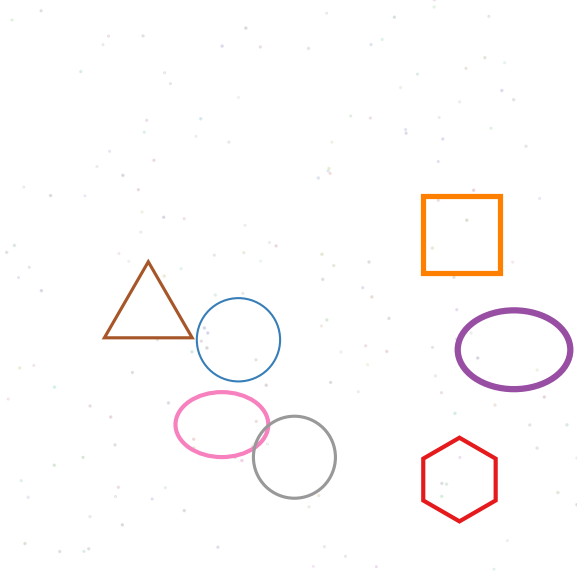[{"shape": "hexagon", "thickness": 2, "radius": 0.36, "center": [0.796, 0.169]}, {"shape": "circle", "thickness": 1, "radius": 0.36, "center": [0.413, 0.411]}, {"shape": "oval", "thickness": 3, "radius": 0.49, "center": [0.89, 0.393]}, {"shape": "square", "thickness": 2.5, "radius": 0.34, "center": [0.799, 0.593]}, {"shape": "triangle", "thickness": 1.5, "radius": 0.44, "center": [0.257, 0.458]}, {"shape": "oval", "thickness": 2, "radius": 0.4, "center": [0.384, 0.264]}, {"shape": "circle", "thickness": 1.5, "radius": 0.36, "center": [0.51, 0.207]}]